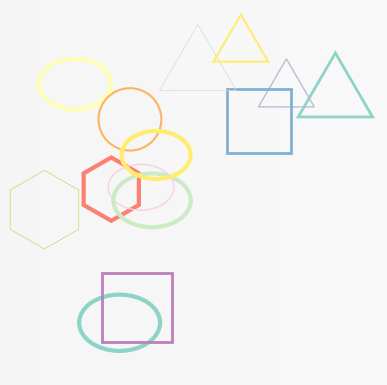[{"shape": "triangle", "thickness": 2, "radius": 0.55, "center": [0.866, 0.752]}, {"shape": "oval", "thickness": 3, "radius": 0.52, "center": [0.309, 0.162]}, {"shape": "oval", "thickness": 3, "radius": 0.47, "center": [0.193, 0.782]}, {"shape": "triangle", "thickness": 1, "radius": 0.42, "center": [0.739, 0.764]}, {"shape": "hexagon", "thickness": 3, "radius": 0.41, "center": [0.287, 0.509]}, {"shape": "square", "thickness": 2, "radius": 0.41, "center": [0.667, 0.686]}, {"shape": "circle", "thickness": 1.5, "radius": 0.41, "center": [0.335, 0.69]}, {"shape": "hexagon", "thickness": 0.5, "radius": 0.51, "center": [0.115, 0.455]}, {"shape": "oval", "thickness": 1, "radius": 0.42, "center": [0.364, 0.514]}, {"shape": "triangle", "thickness": 0.5, "radius": 0.57, "center": [0.511, 0.822]}, {"shape": "square", "thickness": 2, "radius": 0.45, "center": [0.353, 0.201]}, {"shape": "oval", "thickness": 3, "radius": 0.5, "center": [0.392, 0.48]}, {"shape": "oval", "thickness": 3, "radius": 0.45, "center": [0.403, 0.597]}, {"shape": "triangle", "thickness": 1.5, "radius": 0.41, "center": [0.622, 0.881]}]